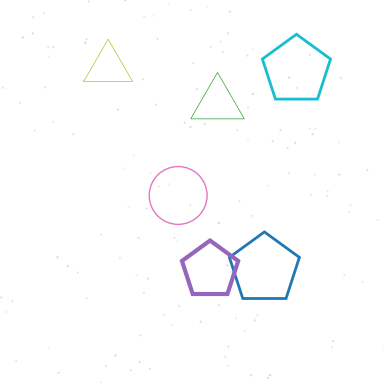[{"shape": "pentagon", "thickness": 2, "radius": 0.48, "center": [0.687, 0.302]}, {"shape": "triangle", "thickness": 0.5, "radius": 0.4, "center": [0.565, 0.731]}, {"shape": "pentagon", "thickness": 3, "radius": 0.38, "center": [0.546, 0.298]}, {"shape": "circle", "thickness": 1, "radius": 0.38, "center": [0.463, 0.492]}, {"shape": "triangle", "thickness": 0.5, "radius": 0.37, "center": [0.281, 0.825]}, {"shape": "pentagon", "thickness": 2, "radius": 0.47, "center": [0.77, 0.818]}]